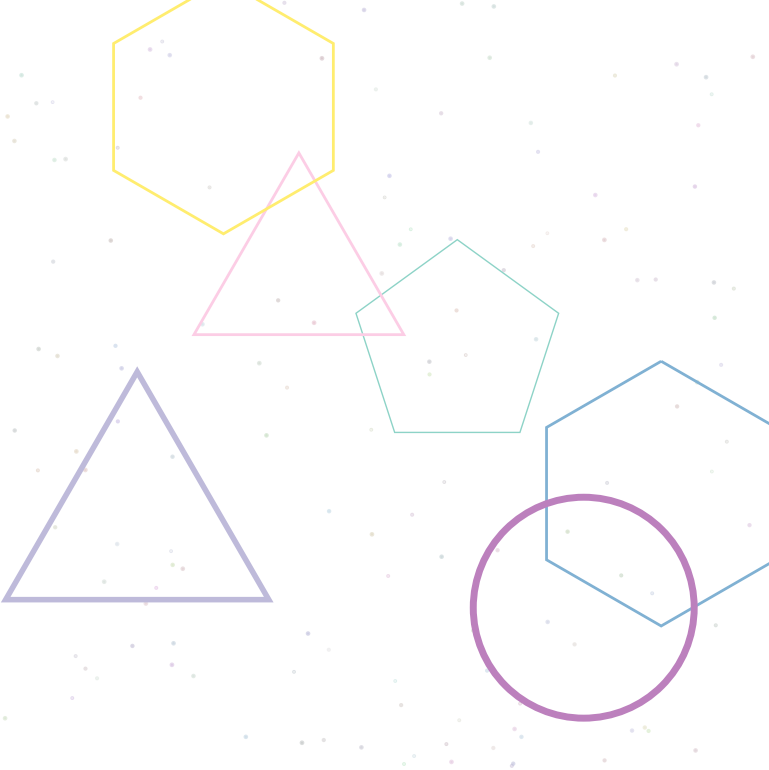[{"shape": "pentagon", "thickness": 0.5, "radius": 0.69, "center": [0.594, 0.55]}, {"shape": "triangle", "thickness": 2, "radius": 0.99, "center": [0.178, 0.32]}, {"shape": "hexagon", "thickness": 1, "radius": 0.86, "center": [0.859, 0.359]}, {"shape": "triangle", "thickness": 1, "radius": 0.79, "center": [0.388, 0.644]}, {"shape": "circle", "thickness": 2.5, "radius": 0.72, "center": [0.758, 0.211]}, {"shape": "hexagon", "thickness": 1, "radius": 0.82, "center": [0.29, 0.861]}]